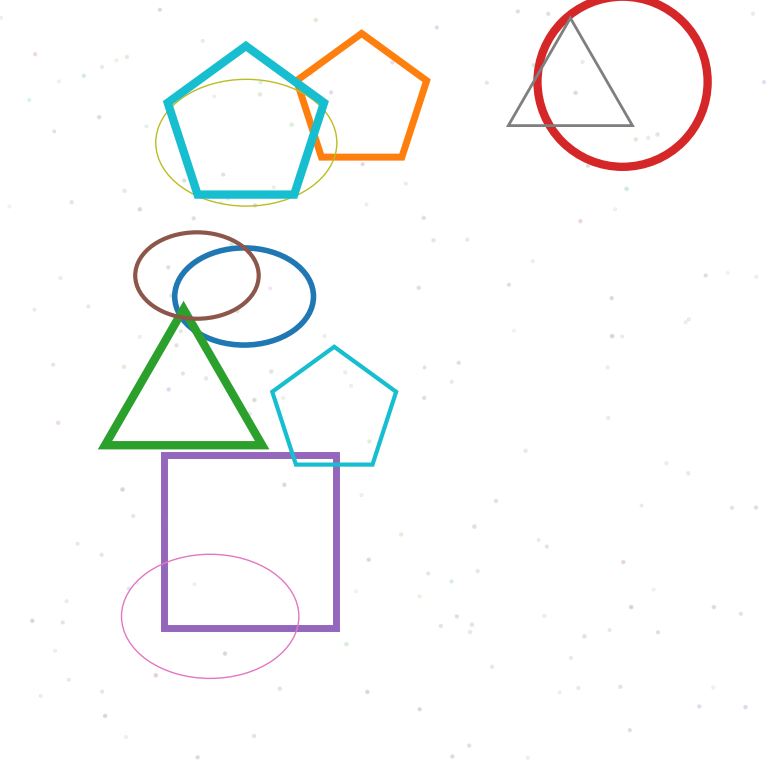[{"shape": "oval", "thickness": 2, "radius": 0.45, "center": [0.317, 0.615]}, {"shape": "pentagon", "thickness": 2.5, "radius": 0.44, "center": [0.47, 0.868]}, {"shape": "triangle", "thickness": 3, "radius": 0.59, "center": [0.238, 0.481]}, {"shape": "circle", "thickness": 3, "radius": 0.55, "center": [0.809, 0.894]}, {"shape": "square", "thickness": 2.5, "radius": 0.56, "center": [0.324, 0.297]}, {"shape": "oval", "thickness": 1.5, "radius": 0.4, "center": [0.256, 0.642]}, {"shape": "oval", "thickness": 0.5, "radius": 0.58, "center": [0.273, 0.2]}, {"shape": "triangle", "thickness": 1, "radius": 0.47, "center": [0.741, 0.883]}, {"shape": "oval", "thickness": 0.5, "radius": 0.59, "center": [0.32, 0.815]}, {"shape": "pentagon", "thickness": 1.5, "radius": 0.42, "center": [0.434, 0.465]}, {"shape": "pentagon", "thickness": 3, "radius": 0.53, "center": [0.319, 0.834]}]